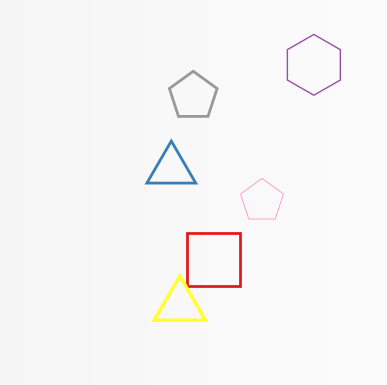[{"shape": "square", "thickness": 2, "radius": 0.34, "center": [0.552, 0.326]}, {"shape": "triangle", "thickness": 2, "radius": 0.36, "center": [0.442, 0.561]}, {"shape": "hexagon", "thickness": 1, "radius": 0.39, "center": [0.81, 0.832]}, {"shape": "triangle", "thickness": 2.5, "radius": 0.38, "center": [0.464, 0.207]}, {"shape": "pentagon", "thickness": 0.5, "radius": 0.29, "center": [0.676, 0.478]}, {"shape": "pentagon", "thickness": 2, "radius": 0.32, "center": [0.499, 0.75]}]